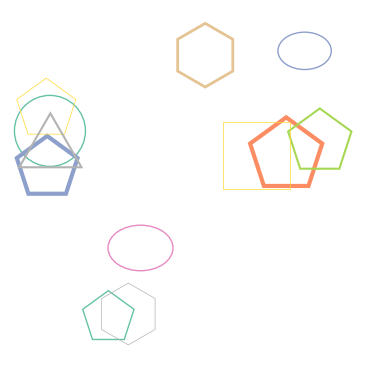[{"shape": "circle", "thickness": 1, "radius": 0.46, "center": [0.13, 0.66]}, {"shape": "pentagon", "thickness": 1, "radius": 0.35, "center": [0.281, 0.175]}, {"shape": "pentagon", "thickness": 3, "radius": 0.49, "center": [0.743, 0.597]}, {"shape": "oval", "thickness": 1, "radius": 0.35, "center": [0.791, 0.868]}, {"shape": "pentagon", "thickness": 3, "radius": 0.41, "center": [0.123, 0.564]}, {"shape": "oval", "thickness": 1, "radius": 0.42, "center": [0.365, 0.356]}, {"shape": "pentagon", "thickness": 1.5, "radius": 0.43, "center": [0.831, 0.632]}, {"shape": "square", "thickness": 0.5, "radius": 0.43, "center": [0.665, 0.597]}, {"shape": "pentagon", "thickness": 0.5, "radius": 0.4, "center": [0.12, 0.717]}, {"shape": "hexagon", "thickness": 2, "radius": 0.41, "center": [0.533, 0.857]}, {"shape": "triangle", "thickness": 1.5, "radius": 0.47, "center": [0.131, 0.612]}, {"shape": "hexagon", "thickness": 0.5, "radius": 0.4, "center": [0.333, 0.184]}]